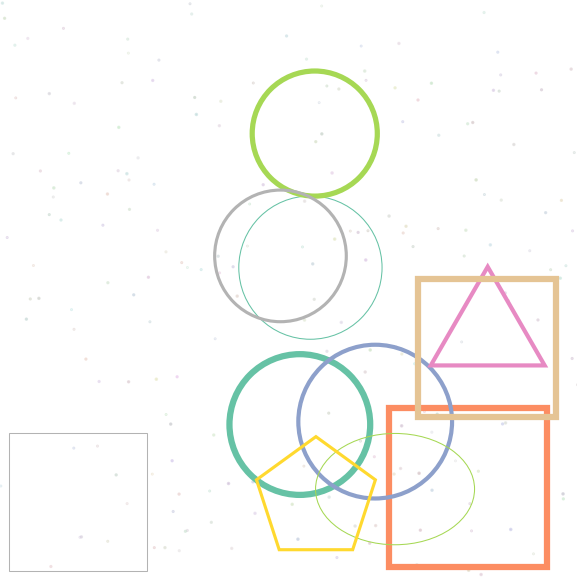[{"shape": "circle", "thickness": 0.5, "radius": 0.62, "center": [0.538, 0.536]}, {"shape": "circle", "thickness": 3, "radius": 0.61, "center": [0.519, 0.264]}, {"shape": "square", "thickness": 3, "radius": 0.69, "center": [0.81, 0.155]}, {"shape": "circle", "thickness": 2, "radius": 0.67, "center": [0.65, 0.269]}, {"shape": "triangle", "thickness": 2, "radius": 0.57, "center": [0.845, 0.423]}, {"shape": "circle", "thickness": 2.5, "radius": 0.54, "center": [0.545, 0.768]}, {"shape": "oval", "thickness": 0.5, "radius": 0.69, "center": [0.684, 0.152]}, {"shape": "pentagon", "thickness": 1.5, "radius": 0.54, "center": [0.547, 0.135]}, {"shape": "square", "thickness": 3, "radius": 0.6, "center": [0.843, 0.396]}, {"shape": "square", "thickness": 0.5, "radius": 0.6, "center": [0.135, 0.131]}, {"shape": "circle", "thickness": 1.5, "radius": 0.57, "center": [0.486, 0.556]}]